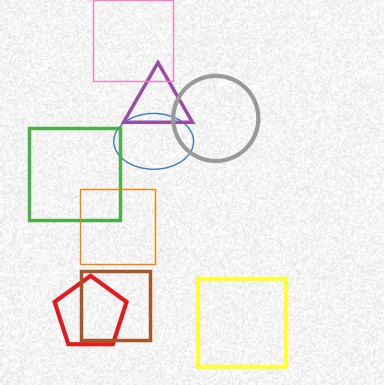[{"shape": "pentagon", "thickness": 3, "radius": 0.49, "center": [0.235, 0.185]}, {"shape": "oval", "thickness": 1, "radius": 0.52, "center": [0.399, 0.633]}, {"shape": "square", "thickness": 2.5, "radius": 0.6, "center": [0.193, 0.549]}, {"shape": "triangle", "thickness": 2.5, "radius": 0.52, "center": [0.41, 0.734]}, {"shape": "square", "thickness": 1, "radius": 0.48, "center": [0.305, 0.412]}, {"shape": "square", "thickness": 3, "radius": 0.57, "center": [0.628, 0.161]}, {"shape": "square", "thickness": 2.5, "radius": 0.45, "center": [0.3, 0.207]}, {"shape": "square", "thickness": 1, "radius": 0.52, "center": [0.346, 0.895]}, {"shape": "circle", "thickness": 3, "radius": 0.55, "center": [0.56, 0.692]}]